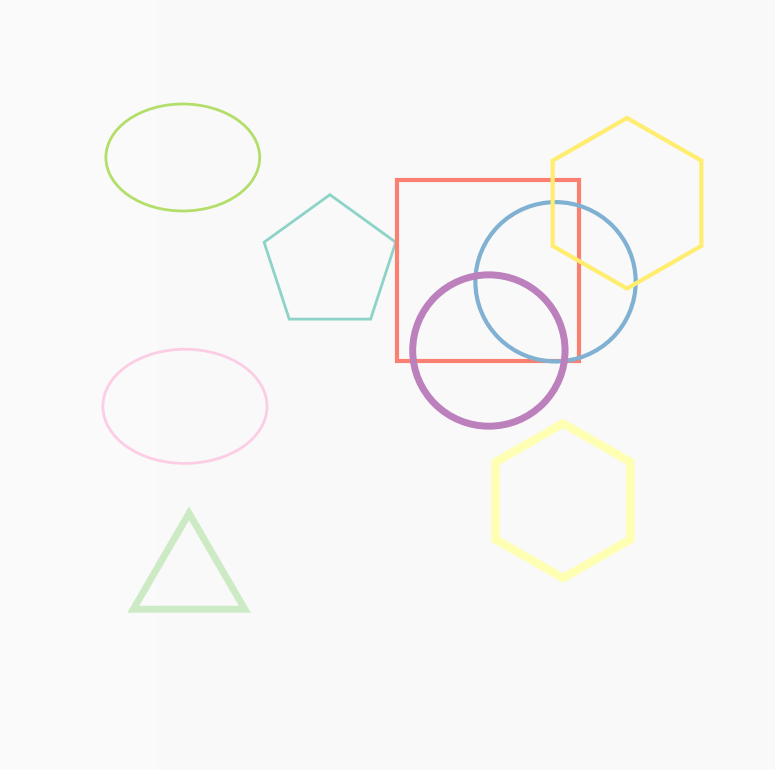[{"shape": "pentagon", "thickness": 1, "radius": 0.45, "center": [0.426, 0.658]}, {"shape": "hexagon", "thickness": 3, "radius": 0.5, "center": [0.726, 0.35]}, {"shape": "square", "thickness": 1.5, "radius": 0.59, "center": [0.63, 0.649]}, {"shape": "circle", "thickness": 1.5, "radius": 0.52, "center": [0.717, 0.634]}, {"shape": "oval", "thickness": 1, "radius": 0.5, "center": [0.236, 0.795]}, {"shape": "oval", "thickness": 1, "radius": 0.53, "center": [0.239, 0.472]}, {"shape": "circle", "thickness": 2.5, "radius": 0.49, "center": [0.631, 0.545]}, {"shape": "triangle", "thickness": 2.5, "radius": 0.42, "center": [0.244, 0.25]}, {"shape": "hexagon", "thickness": 1.5, "radius": 0.55, "center": [0.809, 0.736]}]